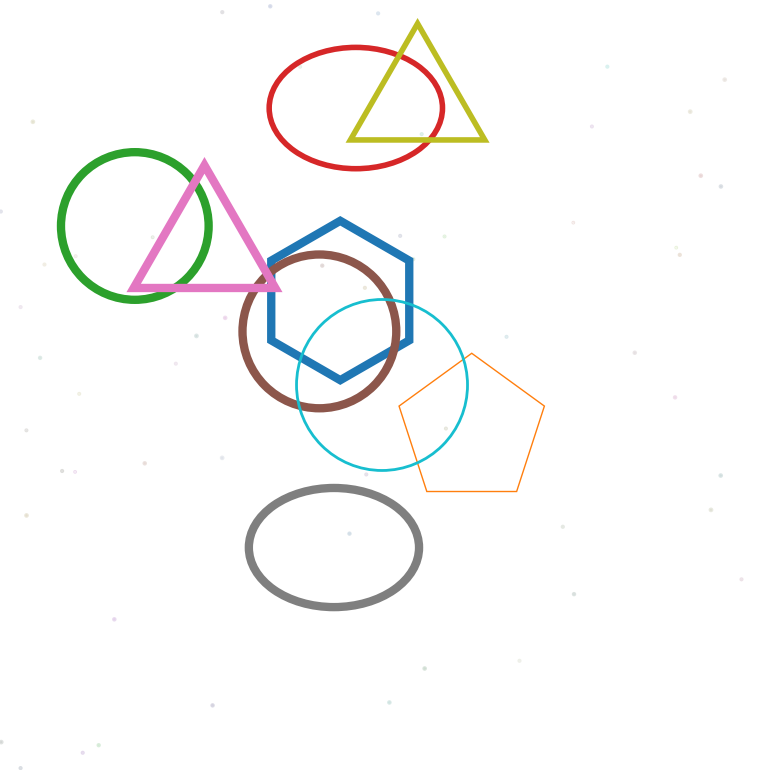[{"shape": "hexagon", "thickness": 3, "radius": 0.52, "center": [0.442, 0.61]}, {"shape": "pentagon", "thickness": 0.5, "radius": 0.5, "center": [0.613, 0.442]}, {"shape": "circle", "thickness": 3, "radius": 0.48, "center": [0.175, 0.707]}, {"shape": "oval", "thickness": 2, "radius": 0.56, "center": [0.462, 0.86]}, {"shape": "circle", "thickness": 3, "radius": 0.5, "center": [0.415, 0.57]}, {"shape": "triangle", "thickness": 3, "radius": 0.53, "center": [0.266, 0.679]}, {"shape": "oval", "thickness": 3, "radius": 0.55, "center": [0.434, 0.289]}, {"shape": "triangle", "thickness": 2, "radius": 0.5, "center": [0.542, 0.869]}, {"shape": "circle", "thickness": 1, "radius": 0.56, "center": [0.496, 0.5]}]